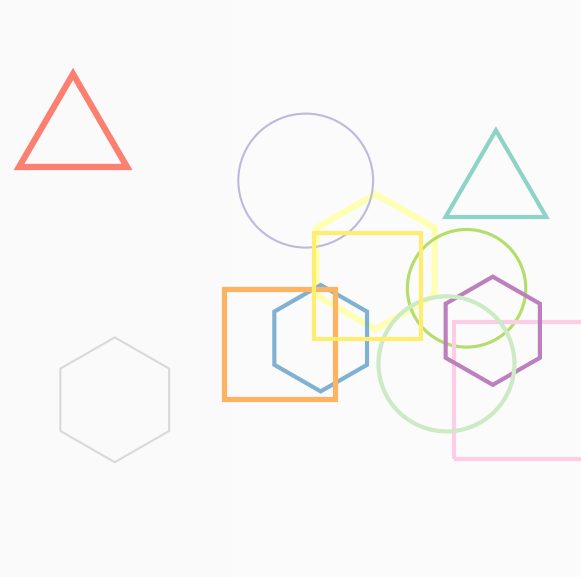[{"shape": "triangle", "thickness": 2, "radius": 0.5, "center": [0.853, 0.673]}, {"shape": "hexagon", "thickness": 3, "radius": 0.59, "center": [0.646, 0.546]}, {"shape": "circle", "thickness": 1, "radius": 0.58, "center": [0.526, 0.686]}, {"shape": "triangle", "thickness": 3, "radius": 0.54, "center": [0.126, 0.764]}, {"shape": "hexagon", "thickness": 2, "radius": 0.46, "center": [0.552, 0.414]}, {"shape": "square", "thickness": 2.5, "radius": 0.48, "center": [0.481, 0.403]}, {"shape": "circle", "thickness": 1.5, "radius": 0.51, "center": [0.803, 0.5]}, {"shape": "square", "thickness": 2, "radius": 0.59, "center": [0.9, 0.323]}, {"shape": "hexagon", "thickness": 1, "radius": 0.54, "center": [0.197, 0.307]}, {"shape": "hexagon", "thickness": 2, "radius": 0.47, "center": [0.848, 0.426]}, {"shape": "circle", "thickness": 2, "radius": 0.58, "center": [0.768, 0.369]}, {"shape": "square", "thickness": 2, "radius": 0.46, "center": [0.632, 0.504]}]